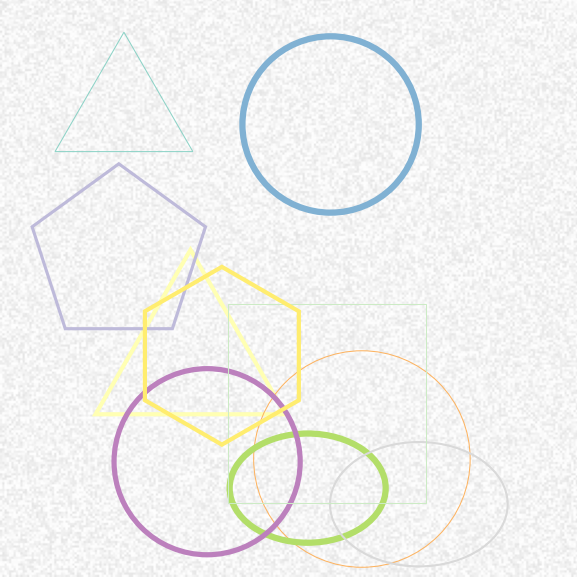[{"shape": "triangle", "thickness": 0.5, "radius": 0.69, "center": [0.215, 0.806]}, {"shape": "triangle", "thickness": 2, "radius": 0.95, "center": [0.33, 0.377]}, {"shape": "pentagon", "thickness": 1.5, "radius": 0.79, "center": [0.206, 0.558]}, {"shape": "circle", "thickness": 3, "radius": 0.76, "center": [0.572, 0.784]}, {"shape": "circle", "thickness": 0.5, "radius": 0.94, "center": [0.627, 0.204]}, {"shape": "oval", "thickness": 3, "radius": 0.68, "center": [0.533, 0.154]}, {"shape": "oval", "thickness": 1, "radius": 0.77, "center": [0.725, 0.126]}, {"shape": "circle", "thickness": 2.5, "radius": 0.81, "center": [0.359, 0.2]}, {"shape": "square", "thickness": 0.5, "radius": 0.86, "center": [0.566, 0.3]}, {"shape": "hexagon", "thickness": 2, "radius": 0.77, "center": [0.384, 0.383]}]